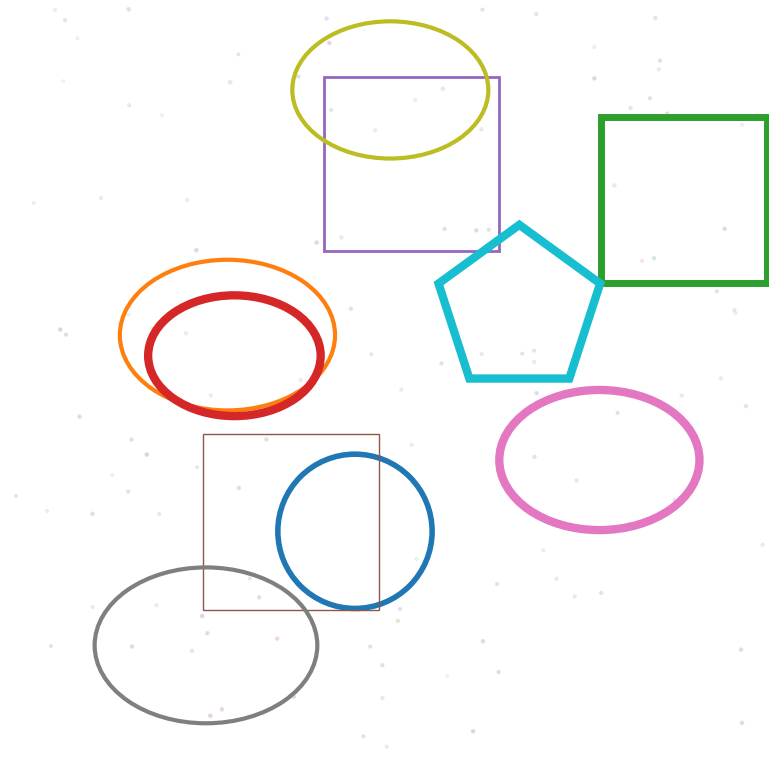[{"shape": "circle", "thickness": 2, "radius": 0.5, "center": [0.461, 0.31]}, {"shape": "oval", "thickness": 1.5, "radius": 0.7, "center": [0.295, 0.565]}, {"shape": "square", "thickness": 2.5, "radius": 0.54, "center": [0.889, 0.74]}, {"shape": "oval", "thickness": 3, "radius": 0.56, "center": [0.304, 0.538]}, {"shape": "square", "thickness": 1, "radius": 0.57, "center": [0.534, 0.787]}, {"shape": "square", "thickness": 0.5, "radius": 0.57, "center": [0.377, 0.322]}, {"shape": "oval", "thickness": 3, "radius": 0.65, "center": [0.778, 0.403]}, {"shape": "oval", "thickness": 1.5, "radius": 0.72, "center": [0.267, 0.162]}, {"shape": "oval", "thickness": 1.5, "radius": 0.64, "center": [0.507, 0.883]}, {"shape": "pentagon", "thickness": 3, "radius": 0.55, "center": [0.674, 0.598]}]